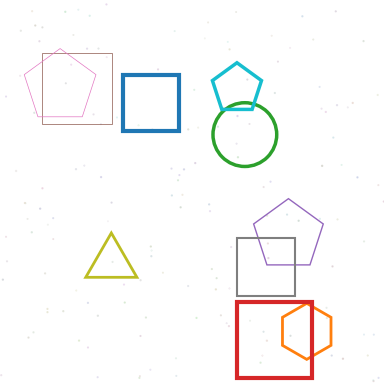[{"shape": "square", "thickness": 3, "radius": 0.36, "center": [0.392, 0.732]}, {"shape": "hexagon", "thickness": 2, "radius": 0.36, "center": [0.797, 0.139]}, {"shape": "circle", "thickness": 2.5, "radius": 0.41, "center": [0.636, 0.65]}, {"shape": "square", "thickness": 3, "radius": 0.49, "center": [0.713, 0.118]}, {"shape": "pentagon", "thickness": 1, "radius": 0.48, "center": [0.749, 0.389]}, {"shape": "square", "thickness": 0.5, "radius": 0.46, "center": [0.2, 0.769]}, {"shape": "pentagon", "thickness": 0.5, "radius": 0.49, "center": [0.156, 0.776]}, {"shape": "square", "thickness": 1.5, "radius": 0.38, "center": [0.691, 0.306]}, {"shape": "triangle", "thickness": 2, "radius": 0.38, "center": [0.289, 0.318]}, {"shape": "pentagon", "thickness": 2.5, "radius": 0.33, "center": [0.615, 0.77]}]